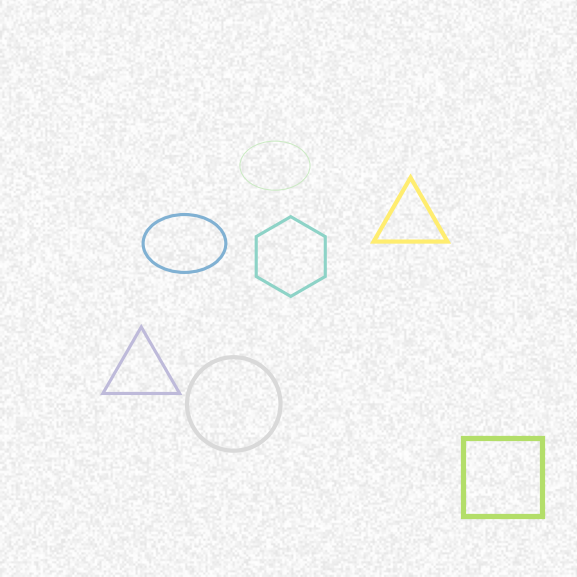[{"shape": "hexagon", "thickness": 1.5, "radius": 0.35, "center": [0.503, 0.555]}, {"shape": "triangle", "thickness": 1.5, "radius": 0.38, "center": [0.245, 0.356]}, {"shape": "oval", "thickness": 1.5, "radius": 0.36, "center": [0.319, 0.578]}, {"shape": "square", "thickness": 2.5, "radius": 0.34, "center": [0.87, 0.174]}, {"shape": "circle", "thickness": 2, "radius": 0.4, "center": [0.405, 0.3]}, {"shape": "oval", "thickness": 0.5, "radius": 0.3, "center": [0.476, 0.712]}, {"shape": "triangle", "thickness": 2, "radius": 0.37, "center": [0.711, 0.618]}]